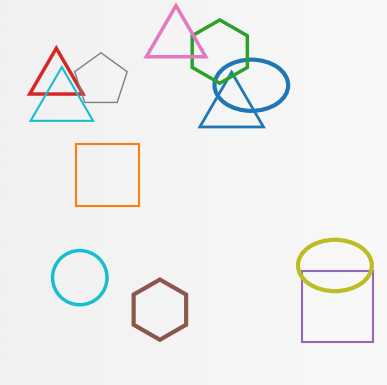[{"shape": "triangle", "thickness": 2, "radius": 0.47, "center": [0.598, 0.718]}, {"shape": "oval", "thickness": 3, "radius": 0.48, "center": [0.649, 0.779]}, {"shape": "square", "thickness": 1.5, "radius": 0.41, "center": [0.278, 0.545]}, {"shape": "hexagon", "thickness": 2.5, "radius": 0.41, "center": [0.567, 0.866]}, {"shape": "triangle", "thickness": 2.5, "radius": 0.4, "center": [0.145, 0.795]}, {"shape": "square", "thickness": 1.5, "radius": 0.46, "center": [0.872, 0.204]}, {"shape": "hexagon", "thickness": 3, "radius": 0.39, "center": [0.413, 0.196]}, {"shape": "triangle", "thickness": 2.5, "radius": 0.44, "center": [0.454, 0.897]}, {"shape": "pentagon", "thickness": 1, "radius": 0.36, "center": [0.26, 0.792]}, {"shape": "oval", "thickness": 3, "radius": 0.48, "center": [0.864, 0.31]}, {"shape": "circle", "thickness": 2.5, "radius": 0.35, "center": [0.206, 0.279]}, {"shape": "triangle", "thickness": 1.5, "radius": 0.47, "center": [0.16, 0.733]}]